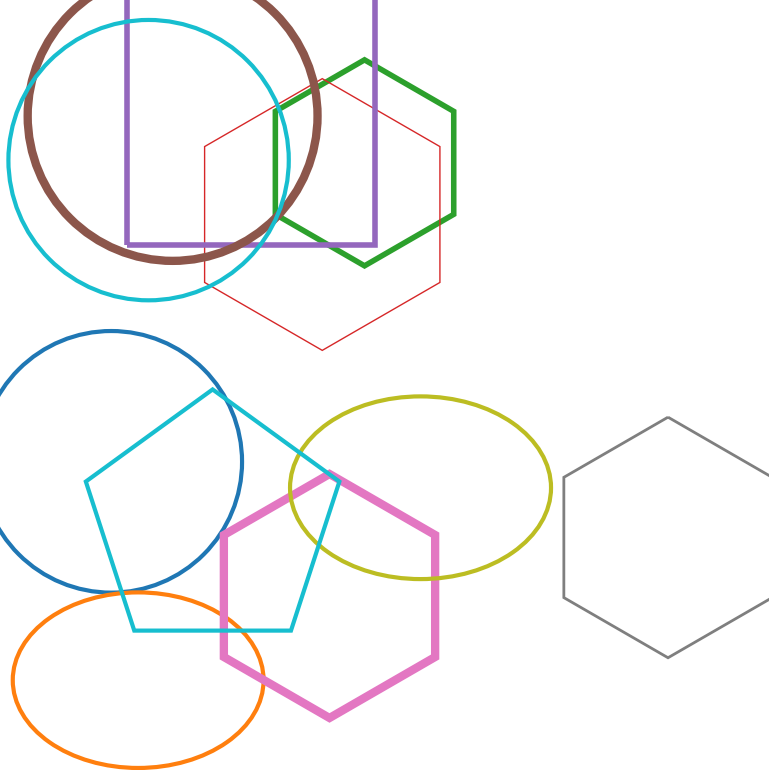[{"shape": "circle", "thickness": 1.5, "radius": 0.85, "center": [0.144, 0.4]}, {"shape": "oval", "thickness": 1.5, "radius": 0.81, "center": [0.179, 0.117]}, {"shape": "hexagon", "thickness": 2, "radius": 0.67, "center": [0.473, 0.789]}, {"shape": "hexagon", "thickness": 0.5, "radius": 0.88, "center": [0.419, 0.721]}, {"shape": "square", "thickness": 2, "radius": 0.8, "center": [0.326, 0.843]}, {"shape": "circle", "thickness": 3, "radius": 0.94, "center": [0.224, 0.849]}, {"shape": "hexagon", "thickness": 3, "radius": 0.79, "center": [0.428, 0.226]}, {"shape": "hexagon", "thickness": 1, "radius": 0.78, "center": [0.868, 0.302]}, {"shape": "oval", "thickness": 1.5, "radius": 0.85, "center": [0.546, 0.367]}, {"shape": "circle", "thickness": 1.5, "radius": 0.91, "center": [0.193, 0.792]}, {"shape": "pentagon", "thickness": 1.5, "radius": 0.87, "center": [0.276, 0.321]}]